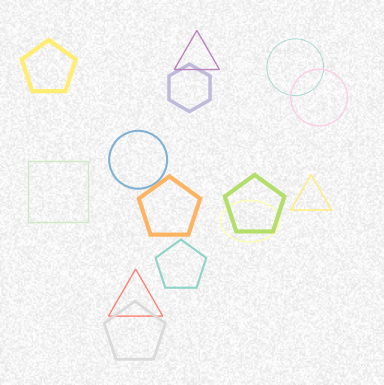[{"shape": "circle", "thickness": 0.5, "radius": 0.37, "center": [0.767, 0.825]}, {"shape": "pentagon", "thickness": 1.5, "radius": 0.35, "center": [0.47, 0.309]}, {"shape": "oval", "thickness": 1, "radius": 0.39, "center": [0.649, 0.425]}, {"shape": "hexagon", "thickness": 2.5, "radius": 0.31, "center": [0.492, 0.772]}, {"shape": "triangle", "thickness": 1, "radius": 0.41, "center": [0.352, 0.22]}, {"shape": "circle", "thickness": 1.5, "radius": 0.38, "center": [0.359, 0.585]}, {"shape": "pentagon", "thickness": 3, "radius": 0.42, "center": [0.44, 0.458]}, {"shape": "pentagon", "thickness": 3, "radius": 0.41, "center": [0.661, 0.465]}, {"shape": "circle", "thickness": 1, "radius": 0.37, "center": [0.829, 0.747]}, {"shape": "pentagon", "thickness": 2, "radius": 0.42, "center": [0.35, 0.134]}, {"shape": "triangle", "thickness": 1, "radius": 0.34, "center": [0.511, 0.853]}, {"shape": "square", "thickness": 1, "radius": 0.39, "center": [0.15, 0.503]}, {"shape": "pentagon", "thickness": 3, "radius": 0.37, "center": [0.127, 0.823]}, {"shape": "triangle", "thickness": 1, "radius": 0.31, "center": [0.808, 0.485]}]